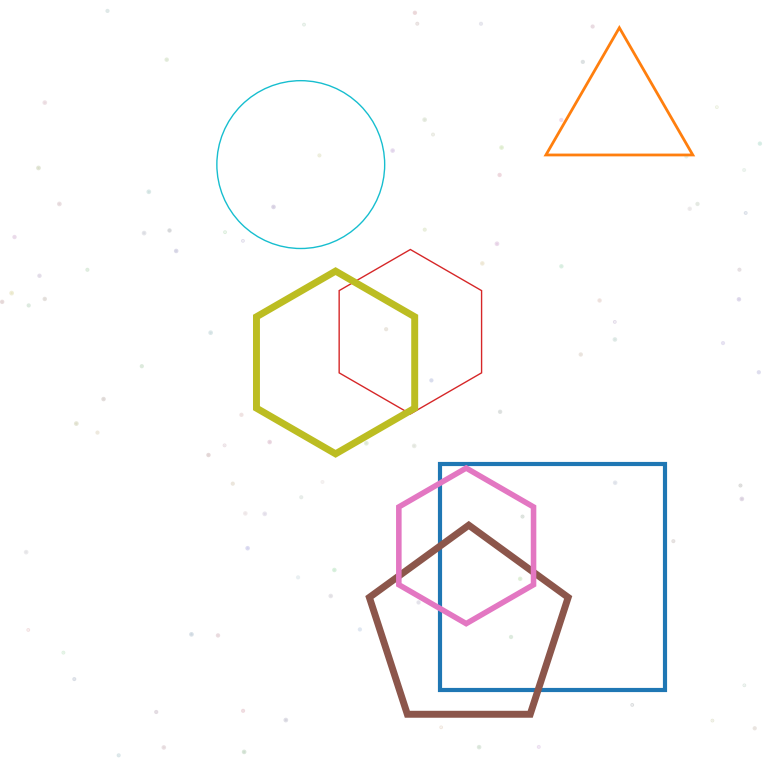[{"shape": "square", "thickness": 1.5, "radius": 0.73, "center": [0.718, 0.251]}, {"shape": "triangle", "thickness": 1, "radius": 0.55, "center": [0.804, 0.854]}, {"shape": "hexagon", "thickness": 0.5, "radius": 0.53, "center": [0.533, 0.569]}, {"shape": "pentagon", "thickness": 2.5, "radius": 0.68, "center": [0.609, 0.182]}, {"shape": "hexagon", "thickness": 2, "radius": 0.51, "center": [0.605, 0.291]}, {"shape": "hexagon", "thickness": 2.5, "radius": 0.59, "center": [0.436, 0.529]}, {"shape": "circle", "thickness": 0.5, "radius": 0.54, "center": [0.391, 0.786]}]